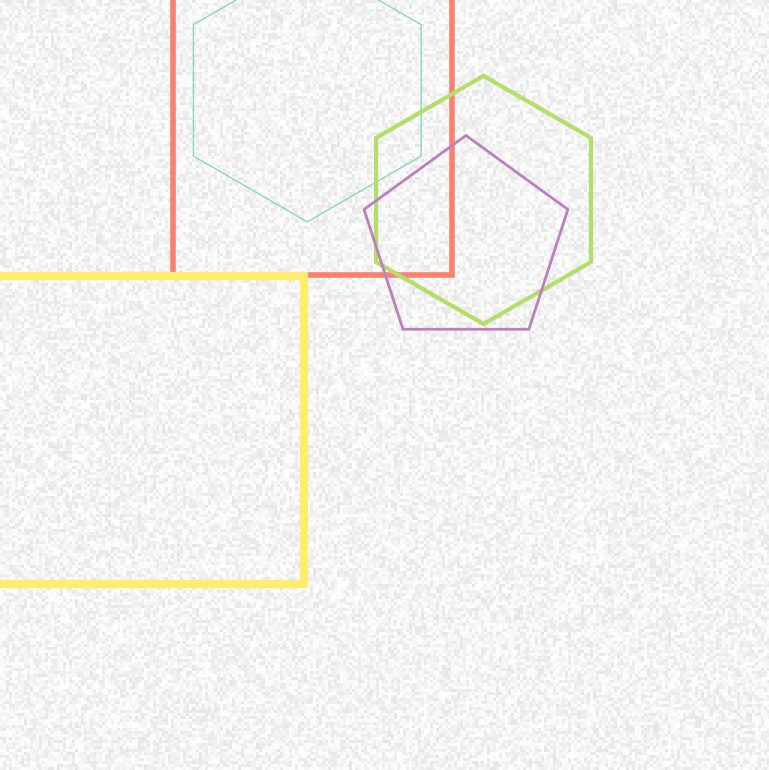[{"shape": "hexagon", "thickness": 0.5, "radius": 0.85, "center": [0.399, 0.883]}, {"shape": "square", "thickness": 2, "radius": 0.91, "center": [0.406, 0.825]}, {"shape": "hexagon", "thickness": 1.5, "radius": 0.81, "center": [0.628, 0.74]}, {"shape": "pentagon", "thickness": 1, "radius": 0.7, "center": [0.605, 0.685]}, {"shape": "square", "thickness": 3, "radius": 1.0, "center": [0.194, 0.441]}]